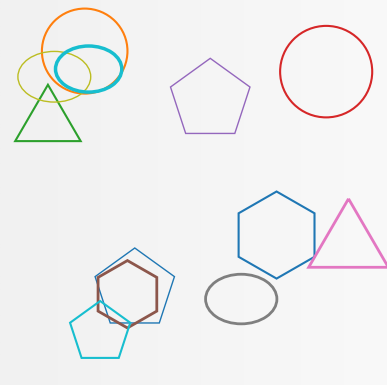[{"shape": "pentagon", "thickness": 1, "radius": 0.54, "center": [0.348, 0.248]}, {"shape": "hexagon", "thickness": 1.5, "radius": 0.57, "center": [0.714, 0.389]}, {"shape": "circle", "thickness": 1.5, "radius": 0.55, "center": [0.219, 0.867]}, {"shape": "triangle", "thickness": 1.5, "radius": 0.49, "center": [0.124, 0.682]}, {"shape": "circle", "thickness": 1.5, "radius": 0.59, "center": [0.842, 0.814]}, {"shape": "pentagon", "thickness": 1, "radius": 0.54, "center": [0.543, 0.741]}, {"shape": "hexagon", "thickness": 2, "radius": 0.44, "center": [0.329, 0.236]}, {"shape": "triangle", "thickness": 2, "radius": 0.59, "center": [0.899, 0.365]}, {"shape": "oval", "thickness": 2, "radius": 0.46, "center": [0.623, 0.223]}, {"shape": "oval", "thickness": 1, "radius": 0.47, "center": [0.14, 0.801]}, {"shape": "pentagon", "thickness": 1.5, "radius": 0.41, "center": [0.258, 0.136]}, {"shape": "oval", "thickness": 2.5, "radius": 0.43, "center": [0.229, 0.821]}]